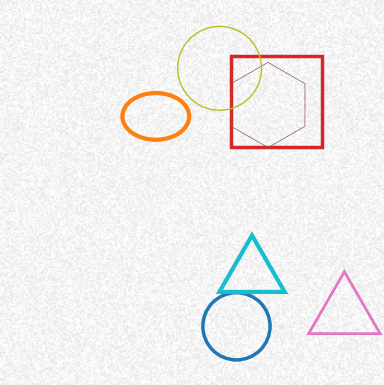[{"shape": "circle", "thickness": 2.5, "radius": 0.44, "center": [0.614, 0.152]}, {"shape": "oval", "thickness": 3, "radius": 0.43, "center": [0.405, 0.698]}, {"shape": "square", "thickness": 2.5, "radius": 0.59, "center": [0.718, 0.736]}, {"shape": "hexagon", "thickness": 0.5, "radius": 0.55, "center": [0.696, 0.727]}, {"shape": "triangle", "thickness": 2, "radius": 0.54, "center": [0.895, 0.187]}, {"shape": "circle", "thickness": 1, "radius": 0.54, "center": [0.57, 0.823]}, {"shape": "triangle", "thickness": 3, "radius": 0.49, "center": [0.655, 0.291]}]